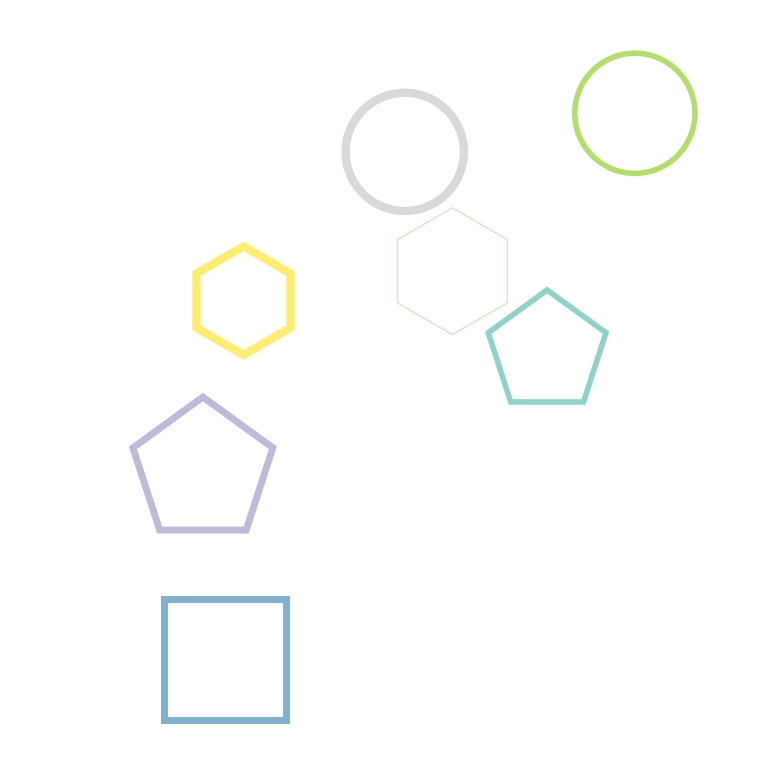[{"shape": "pentagon", "thickness": 2, "radius": 0.4, "center": [0.711, 0.543]}, {"shape": "pentagon", "thickness": 2.5, "radius": 0.48, "center": [0.264, 0.389]}, {"shape": "square", "thickness": 2.5, "radius": 0.39, "center": [0.292, 0.143]}, {"shape": "circle", "thickness": 2, "radius": 0.39, "center": [0.824, 0.853]}, {"shape": "circle", "thickness": 3, "radius": 0.38, "center": [0.526, 0.803]}, {"shape": "hexagon", "thickness": 0.5, "radius": 0.41, "center": [0.588, 0.648]}, {"shape": "hexagon", "thickness": 3, "radius": 0.35, "center": [0.316, 0.61]}]